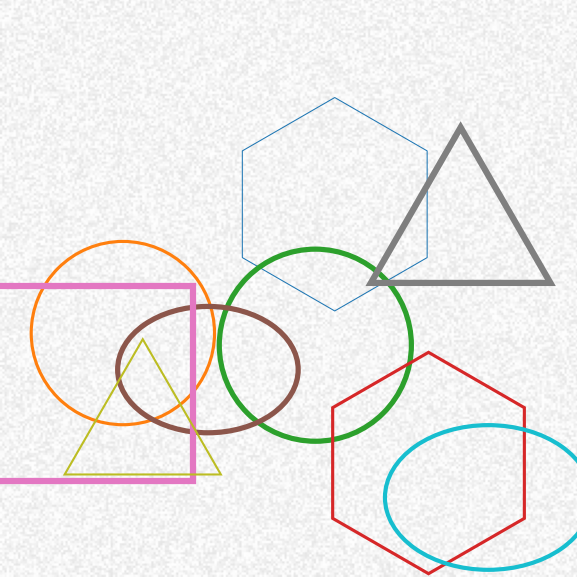[{"shape": "hexagon", "thickness": 0.5, "radius": 0.92, "center": [0.58, 0.645]}, {"shape": "circle", "thickness": 1.5, "radius": 0.79, "center": [0.213, 0.422]}, {"shape": "circle", "thickness": 2.5, "radius": 0.83, "center": [0.546, 0.401]}, {"shape": "hexagon", "thickness": 1.5, "radius": 0.96, "center": [0.742, 0.197]}, {"shape": "oval", "thickness": 2.5, "radius": 0.78, "center": [0.36, 0.359]}, {"shape": "square", "thickness": 3, "radius": 0.85, "center": [0.164, 0.335]}, {"shape": "triangle", "thickness": 3, "radius": 0.9, "center": [0.798, 0.599]}, {"shape": "triangle", "thickness": 1, "radius": 0.78, "center": [0.247, 0.256]}, {"shape": "oval", "thickness": 2, "radius": 0.89, "center": [0.846, 0.138]}]